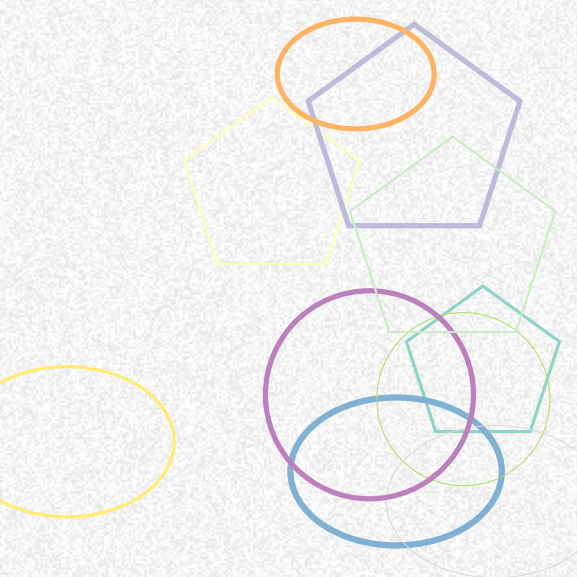[{"shape": "pentagon", "thickness": 1.5, "radius": 0.7, "center": [0.836, 0.364]}, {"shape": "pentagon", "thickness": 1, "radius": 0.8, "center": [0.471, 0.671]}, {"shape": "pentagon", "thickness": 2.5, "radius": 0.96, "center": [0.717, 0.764]}, {"shape": "oval", "thickness": 3, "radius": 0.92, "center": [0.686, 0.183]}, {"shape": "oval", "thickness": 2.5, "radius": 0.68, "center": [0.616, 0.871]}, {"shape": "circle", "thickness": 0.5, "radius": 0.75, "center": [0.802, 0.308]}, {"shape": "oval", "thickness": 0.5, "radius": 0.94, "center": [0.858, 0.13]}, {"shape": "circle", "thickness": 2.5, "radius": 0.9, "center": [0.64, 0.316]}, {"shape": "pentagon", "thickness": 1, "radius": 0.93, "center": [0.784, 0.576]}, {"shape": "oval", "thickness": 1.5, "radius": 0.93, "center": [0.116, 0.234]}]